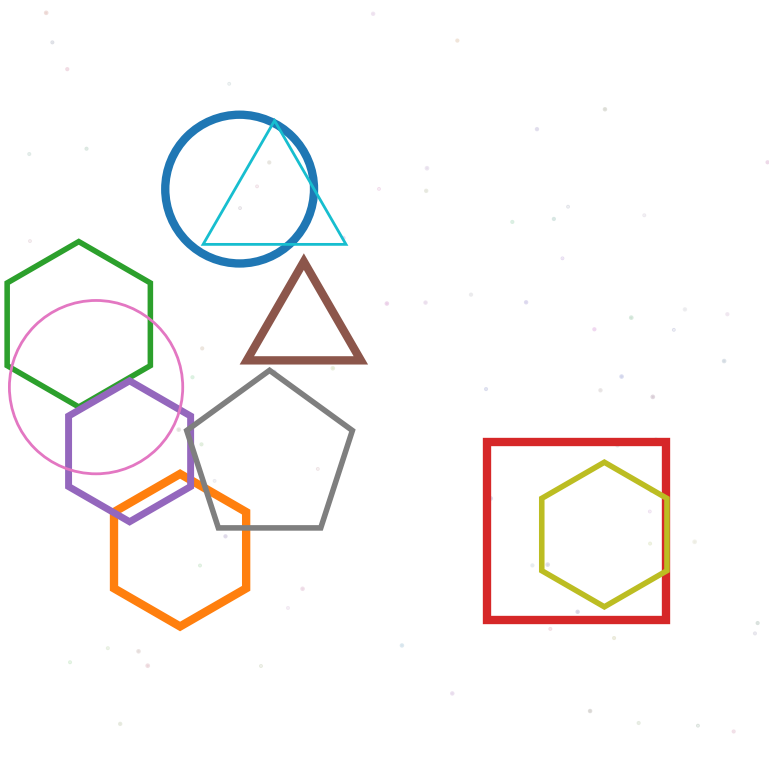[{"shape": "circle", "thickness": 3, "radius": 0.48, "center": [0.311, 0.754]}, {"shape": "hexagon", "thickness": 3, "radius": 0.5, "center": [0.234, 0.285]}, {"shape": "hexagon", "thickness": 2, "radius": 0.54, "center": [0.102, 0.579]}, {"shape": "square", "thickness": 3, "radius": 0.58, "center": [0.749, 0.31]}, {"shape": "hexagon", "thickness": 2.5, "radius": 0.46, "center": [0.168, 0.414]}, {"shape": "triangle", "thickness": 3, "radius": 0.43, "center": [0.395, 0.575]}, {"shape": "circle", "thickness": 1, "radius": 0.56, "center": [0.125, 0.497]}, {"shape": "pentagon", "thickness": 2, "radius": 0.57, "center": [0.35, 0.406]}, {"shape": "hexagon", "thickness": 2, "radius": 0.47, "center": [0.785, 0.306]}, {"shape": "triangle", "thickness": 1, "radius": 0.54, "center": [0.357, 0.736]}]